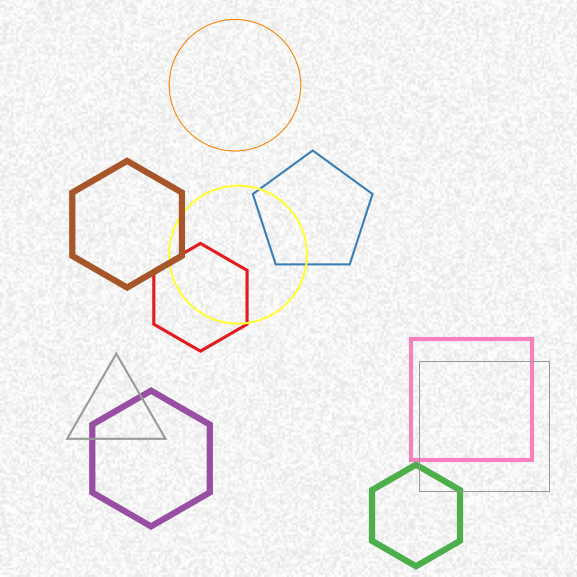[{"shape": "hexagon", "thickness": 1.5, "radius": 0.47, "center": [0.347, 0.484]}, {"shape": "pentagon", "thickness": 1, "radius": 0.54, "center": [0.541, 0.629]}, {"shape": "hexagon", "thickness": 3, "radius": 0.44, "center": [0.72, 0.107]}, {"shape": "hexagon", "thickness": 3, "radius": 0.59, "center": [0.262, 0.205]}, {"shape": "circle", "thickness": 0.5, "radius": 0.57, "center": [0.407, 0.852]}, {"shape": "circle", "thickness": 1, "radius": 0.6, "center": [0.412, 0.558]}, {"shape": "hexagon", "thickness": 3, "radius": 0.55, "center": [0.22, 0.611]}, {"shape": "square", "thickness": 2, "radius": 0.53, "center": [0.816, 0.307]}, {"shape": "triangle", "thickness": 1, "radius": 0.49, "center": [0.201, 0.288]}, {"shape": "square", "thickness": 0.5, "radius": 0.56, "center": [0.838, 0.262]}]